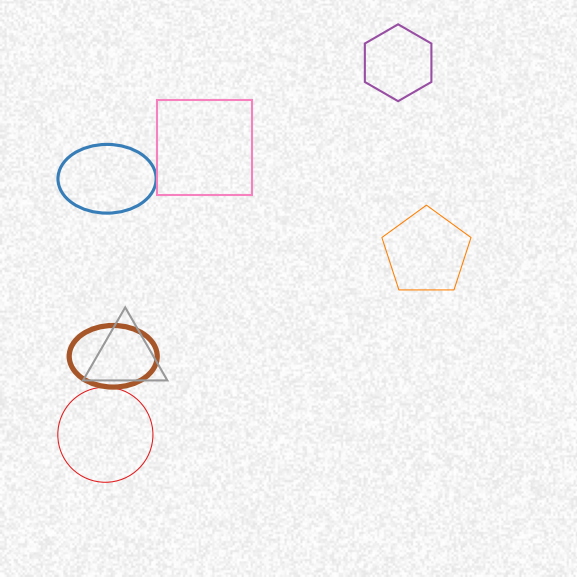[{"shape": "circle", "thickness": 0.5, "radius": 0.41, "center": [0.182, 0.246]}, {"shape": "oval", "thickness": 1.5, "radius": 0.43, "center": [0.185, 0.69]}, {"shape": "hexagon", "thickness": 1, "radius": 0.33, "center": [0.689, 0.89]}, {"shape": "pentagon", "thickness": 0.5, "radius": 0.41, "center": [0.738, 0.563]}, {"shape": "oval", "thickness": 2.5, "radius": 0.38, "center": [0.196, 0.382]}, {"shape": "square", "thickness": 1, "radius": 0.41, "center": [0.355, 0.743]}, {"shape": "triangle", "thickness": 1, "radius": 0.42, "center": [0.217, 0.383]}]